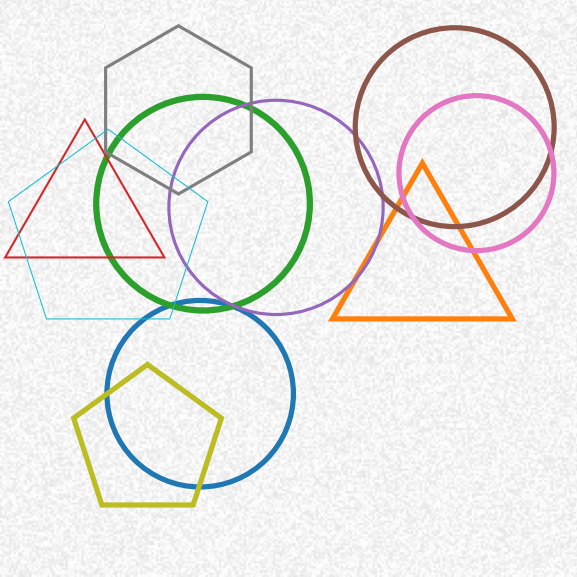[{"shape": "circle", "thickness": 2.5, "radius": 0.81, "center": [0.347, 0.317]}, {"shape": "triangle", "thickness": 2.5, "radius": 0.9, "center": [0.731, 0.537]}, {"shape": "circle", "thickness": 3, "radius": 0.92, "center": [0.352, 0.646]}, {"shape": "triangle", "thickness": 1, "radius": 0.8, "center": [0.147, 0.633]}, {"shape": "circle", "thickness": 1.5, "radius": 0.93, "center": [0.478, 0.64]}, {"shape": "circle", "thickness": 2.5, "radius": 0.86, "center": [0.787, 0.779]}, {"shape": "circle", "thickness": 2.5, "radius": 0.67, "center": [0.825, 0.699]}, {"shape": "hexagon", "thickness": 1.5, "radius": 0.73, "center": [0.309, 0.809]}, {"shape": "pentagon", "thickness": 2.5, "radius": 0.67, "center": [0.255, 0.234]}, {"shape": "pentagon", "thickness": 0.5, "radius": 0.91, "center": [0.187, 0.594]}]